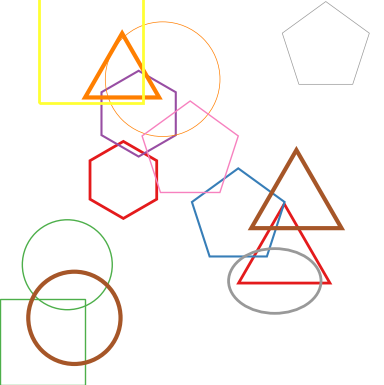[{"shape": "hexagon", "thickness": 2, "radius": 0.5, "center": [0.32, 0.533]}, {"shape": "triangle", "thickness": 2, "radius": 0.68, "center": [0.738, 0.333]}, {"shape": "pentagon", "thickness": 1.5, "radius": 0.63, "center": [0.619, 0.436]}, {"shape": "square", "thickness": 1, "radius": 0.55, "center": [0.111, 0.111]}, {"shape": "circle", "thickness": 1, "radius": 0.58, "center": [0.175, 0.312]}, {"shape": "hexagon", "thickness": 1.5, "radius": 0.56, "center": [0.36, 0.705]}, {"shape": "circle", "thickness": 0.5, "radius": 0.74, "center": [0.422, 0.794]}, {"shape": "triangle", "thickness": 3, "radius": 0.56, "center": [0.317, 0.802]}, {"shape": "square", "thickness": 2, "radius": 0.68, "center": [0.236, 0.869]}, {"shape": "triangle", "thickness": 3, "radius": 0.68, "center": [0.77, 0.475]}, {"shape": "circle", "thickness": 3, "radius": 0.6, "center": [0.193, 0.174]}, {"shape": "pentagon", "thickness": 1, "radius": 0.66, "center": [0.494, 0.606]}, {"shape": "pentagon", "thickness": 0.5, "radius": 0.59, "center": [0.846, 0.877]}, {"shape": "oval", "thickness": 2, "radius": 0.6, "center": [0.714, 0.27]}]